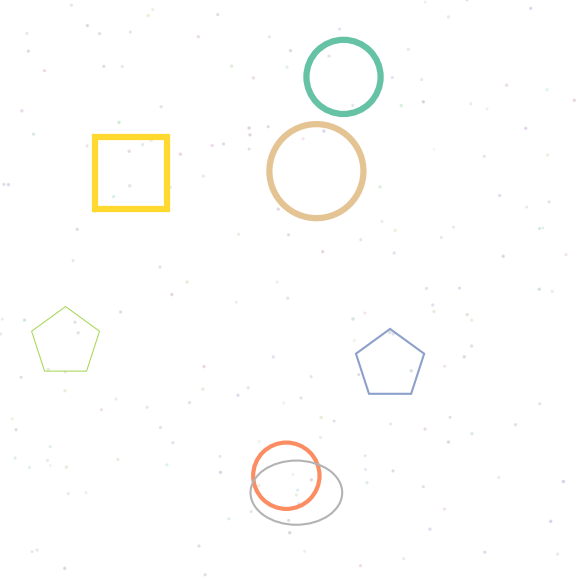[{"shape": "circle", "thickness": 3, "radius": 0.32, "center": [0.595, 0.866]}, {"shape": "circle", "thickness": 2, "radius": 0.29, "center": [0.496, 0.175]}, {"shape": "pentagon", "thickness": 1, "radius": 0.31, "center": [0.675, 0.367]}, {"shape": "pentagon", "thickness": 0.5, "radius": 0.31, "center": [0.114, 0.406]}, {"shape": "square", "thickness": 3, "radius": 0.31, "center": [0.227, 0.7]}, {"shape": "circle", "thickness": 3, "radius": 0.41, "center": [0.548, 0.703]}, {"shape": "oval", "thickness": 1, "radius": 0.4, "center": [0.513, 0.146]}]